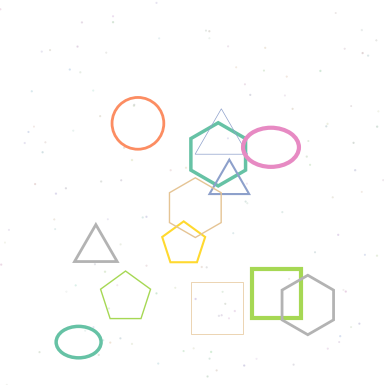[{"shape": "oval", "thickness": 2.5, "radius": 0.29, "center": [0.204, 0.111]}, {"shape": "hexagon", "thickness": 2.5, "radius": 0.41, "center": [0.567, 0.599]}, {"shape": "circle", "thickness": 2, "radius": 0.34, "center": [0.358, 0.68]}, {"shape": "triangle", "thickness": 1.5, "radius": 0.3, "center": [0.596, 0.526]}, {"shape": "triangle", "thickness": 0.5, "radius": 0.39, "center": [0.575, 0.639]}, {"shape": "oval", "thickness": 3, "radius": 0.36, "center": [0.704, 0.617]}, {"shape": "pentagon", "thickness": 1, "radius": 0.34, "center": [0.326, 0.228]}, {"shape": "square", "thickness": 3, "radius": 0.32, "center": [0.717, 0.237]}, {"shape": "pentagon", "thickness": 1.5, "radius": 0.29, "center": [0.477, 0.366]}, {"shape": "hexagon", "thickness": 1, "radius": 0.39, "center": [0.507, 0.461]}, {"shape": "square", "thickness": 0.5, "radius": 0.33, "center": [0.563, 0.2]}, {"shape": "hexagon", "thickness": 2, "radius": 0.39, "center": [0.8, 0.208]}, {"shape": "triangle", "thickness": 2, "radius": 0.32, "center": [0.249, 0.353]}]